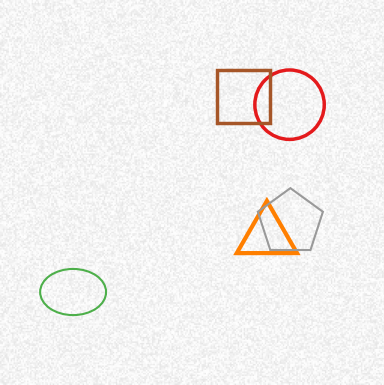[{"shape": "circle", "thickness": 2.5, "radius": 0.45, "center": [0.752, 0.728]}, {"shape": "oval", "thickness": 1.5, "radius": 0.43, "center": [0.19, 0.242]}, {"shape": "triangle", "thickness": 3, "radius": 0.45, "center": [0.693, 0.388]}, {"shape": "square", "thickness": 2.5, "radius": 0.34, "center": [0.631, 0.75]}, {"shape": "pentagon", "thickness": 1.5, "radius": 0.44, "center": [0.754, 0.422]}]